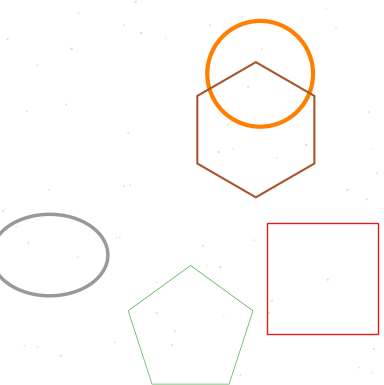[{"shape": "square", "thickness": 1, "radius": 0.72, "center": [0.838, 0.276]}, {"shape": "pentagon", "thickness": 0.5, "radius": 0.85, "center": [0.495, 0.14]}, {"shape": "circle", "thickness": 3, "radius": 0.69, "center": [0.676, 0.808]}, {"shape": "hexagon", "thickness": 1.5, "radius": 0.88, "center": [0.665, 0.663]}, {"shape": "oval", "thickness": 2.5, "radius": 0.76, "center": [0.129, 0.337]}]